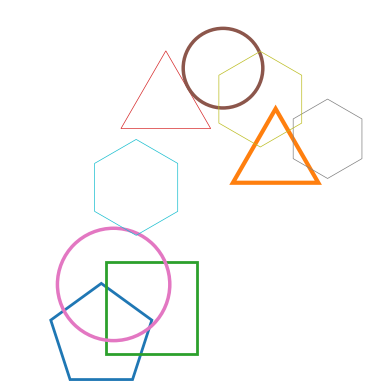[{"shape": "pentagon", "thickness": 2, "radius": 0.69, "center": [0.263, 0.126]}, {"shape": "triangle", "thickness": 3, "radius": 0.64, "center": [0.716, 0.589]}, {"shape": "square", "thickness": 2, "radius": 0.6, "center": [0.393, 0.2]}, {"shape": "triangle", "thickness": 0.5, "radius": 0.67, "center": [0.431, 0.733]}, {"shape": "circle", "thickness": 2.5, "radius": 0.52, "center": [0.579, 0.823]}, {"shape": "circle", "thickness": 2.5, "radius": 0.73, "center": [0.295, 0.261]}, {"shape": "hexagon", "thickness": 0.5, "radius": 0.52, "center": [0.851, 0.64]}, {"shape": "hexagon", "thickness": 0.5, "radius": 0.62, "center": [0.676, 0.742]}, {"shape": "hexagon", "thickness": 0.5, "radius": 0.62, "center": [0.354, 0.513]}]